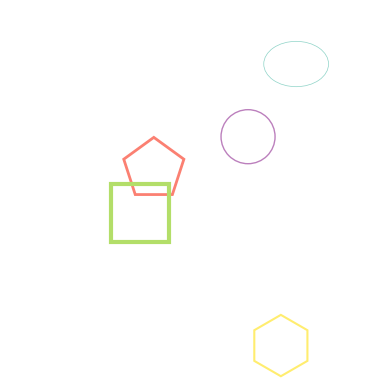[{"shape": "oval", "thickness": 0.5, "radius": 0.42, "center": [0.769, 0.834]}, {"shape": "pentagon", "thickness": 2, "radius": 0.41, "center": [0.4, 0.561]}, {"shape": "square", "thickness": 3, "radius": 0.38, "center": [0.364, 0.447]}, {"shape": "circle", "thickness": 1, "radius": 0.35, "center": [0.644, 0.645]}, {"shape": "hexagon", "thickness": 1.5, "radius": 0.4, "center": [0.73, 0.102]}]